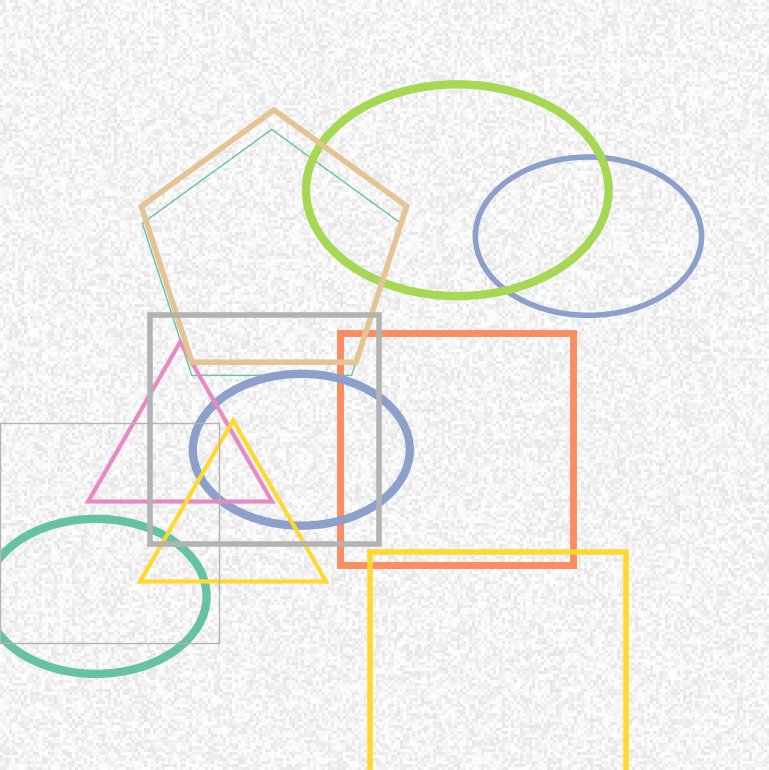[{"shape": "oval", "thickness": 3, "radius": 0.72, "center": [0.124, 0.226]}, {"shape": "pentagon", "thickness": 0.5, "radius": 0.88, "center": [0.353, 0.655]}, {"shape": "square", "thickness": 2.5, "radius": 0.75, "center": [0.593, 0.417]}, {"shape": "oval", "thickness": 2, "radius": 0.73, "center": [0.764, 0.693]}, {"shape": "oval", "thickness": 3, "radius": 0.7, "center": [0.391, 0.416]}, {"shape": "triangle", "thickness": 1.5, "radius": 0.69, "center": [0.234, 0.418]}, {"shape": "oval", "thickness": 3, "radius": 0.98, "center": [0.594, 0.753]}, {"shape": "triangle", "thickness": 1.5, "radius": 0.7, "center": [0.303, 0.315]}, {"shape": "square", "thickness": 2, "radius": 0.83, "center": [0.646, 0.117]}, {"shape": "pentagon", "thickness": 2, "radius": 0.91, "center": [0.356, 0.676]}, {"shape": "square", "thickness": 2, "radius": 0.74, "center": [0.343, 0.442]}, {"shape": "square", "thickness": 0.5, "radius": 0.71, "center": [0.142, 0.308]}]